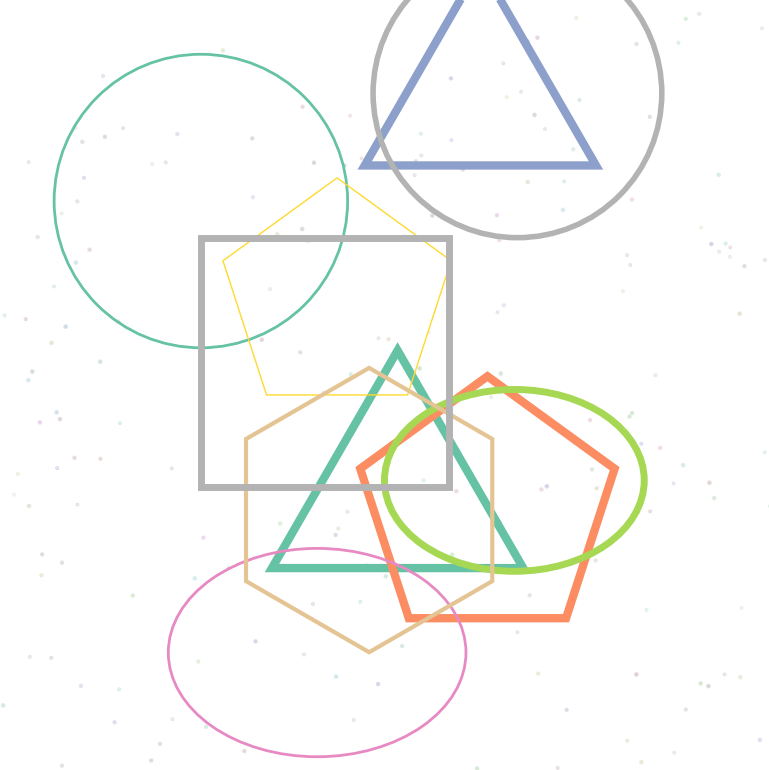[{"shape": "triangle", "thickness": 3, "radius": 0.94, "center": [0.516, 0.356]}, {"shape": "circle", "thickness": 1, "radius": 0.95, "center": [0.261, 0.739]}, {"shape": "pentagon", "thickness": 3, "radius": 0.87, "center": [0.633, 0.338]}, {"shape": "triangle", "thickness": 3, "radius": 0.87, "center": [0.624, 0.872]}, {"shape": "oval", "thickness": 1, "radius": 0.97, "center": [0.412, 0.153]}, {"shape": "oval", "thickness": 2.5, "radius": 0.84, "center": [0.668, 0.376]}, {"shape": "pentagon", "thickness": 0.5, "radius": 0.78, "center": [0.438, 0.613]}, {"shape": "hexagon", "thickness": 1.5, "radius": 0.92, "center": [0.479, 0.338]}, {"shape": "square", "thickness": 2.5, "radius": 0.81, "center": [0.422, 0.529]}, {"shape": "circle", "thickness": 2, "radius": 0.94, "center": [0.672, 0.879]}]